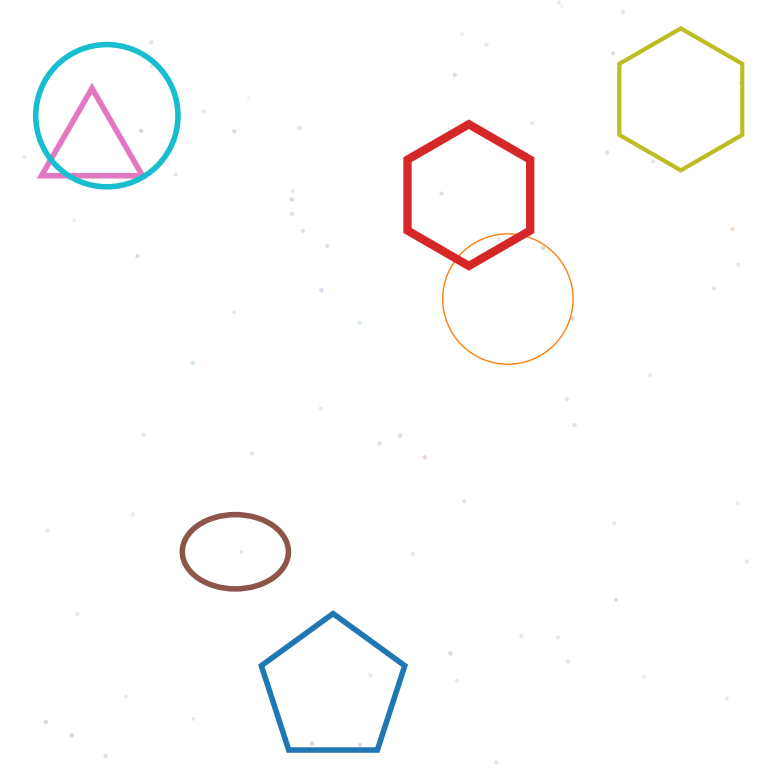[{"shape": "pentagon", "thickness": 2, "radius": 0.49, "center": [0.433, 0.105]}, {"shape": "circle", "thickness": 0.5, "radius": 0.42, "center": [0.66, 0.612]}, {"shape": "hexagon", "thickness": 3, "radius": 0.46, "center": [0.609, 0.747]}, {"shape": "oval", "thickness": 2, "radius": 0.34, "center": [0.306, 0.283]}, {"shape": "triangle", "thickness": 2, "radius": 0.38, "center": [0.119, 0.81]}, {"shape": "hexagon", "thickness": 1.5, "radius": 0.46, "center": [0.884, 0.871]}, {"shape": "circle", "thickness": 2, "radius": 0.46, "center": [0.139, 0.85]}]